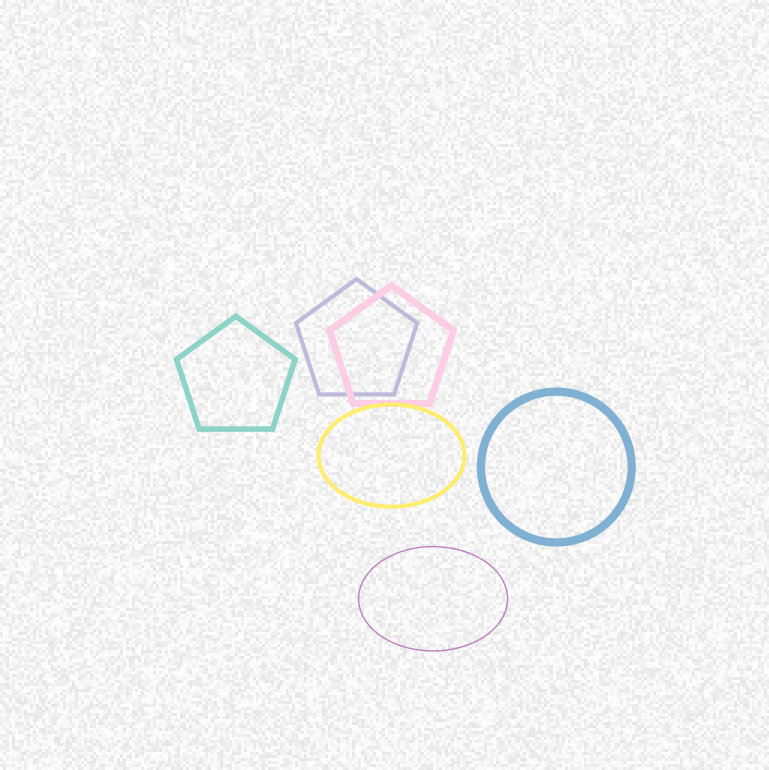[{"shape": "pentagon", "thickness": 2, "radius": 0.4, "center": [0.306, 0.508]}, {"shape": "pentagon", "thickness": 1.5, "radius": 0.41, "center": [0.463, 0.555]}, {"shape": "circle", "thickness": 3, "radius": 0.49, "center": [0.722, 0.393]}, {"shape": "pentagon", "thickness": 2.5, "radius": 0.42, "center": [0.508, 0.544]}, {"shape": "oval", "thickness": 0.5, "radius": 0.48, "center": [0.562, 0.222]}, {"shape": "oval", "thickness": 1.5, "radius": 0.47, "center": [0.508, 0.408]}]